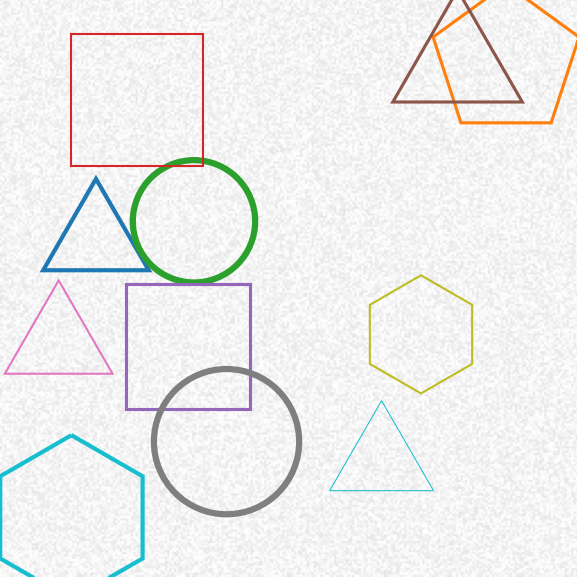[{"shape": "triangle", "thickness": 2, "radius": 0.53, "center": [0.166, 0.584]}, {"shape": "pentagon", "thickness": 1.5, "radius": 0.66, "center": [0.876, 0.894]}, {"shape": "circle", "thickness": 3, "radius": 0.53, "center": [0.336, 0.616]}, {"shape": "square", "thickness": 1, "radius": 0.57, "center": [0.238, 0.826]}, {"shape": "square", "thickness": 1.5, "radius": 0.54, "center": [0.326, 0.399]}, {"shape": "triangle", "thickness": 1.5, "radius": 0.65, "center": [0.792, 0.887]}, {"shape": "triangle", "thickness": 1, "radius": 0.54, "center": [0.102, 0.406]}, {"shape": "circle", "thickness": 3, "radius": 0.63, "center": [0.392, 0.234]}, {"shape": "hexagon", "thickness": 1, "radius": 0.51, "center": [0.729, 0.42]}, {"shape": "triangle", "thickness": 0.5, "radius": 0.52, "center": [0.661, 0.201]}, {"shape": "hexagon", "thickness": 2, "radius": 0.71, "center": [0.124, 0.103]}]